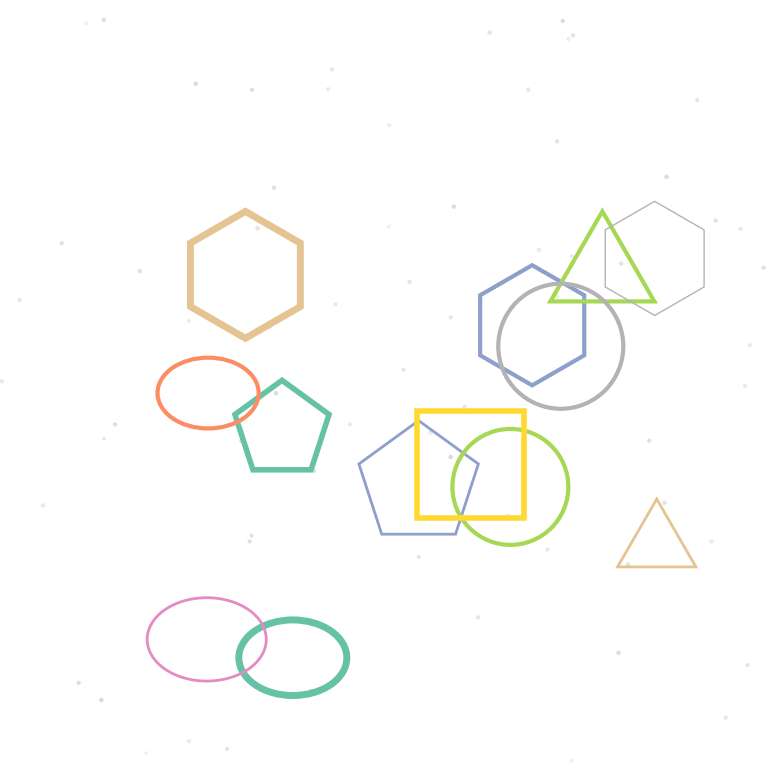[{"shape": "oval", "thickness": 2.5, "radius": 0.35, "center": [0.38, 0.146]}, {"shape": "pentagon", "thickness": 2, "radius": 0.32, "center": [0.366, 0.442]}, {"shape": "oval", "thickness": 1.5, "radius": 0.33, "center": [0.27, 0.49]}, {"shape": "hexagon", "thickness": 1.5, "radius": 0.39, "center": [0.691, 0.578]}, {"shape": "pentagon", "thickness": 1, "radius": 0.41, "center": [0.544, 0.372]}, {"shape": "oval", "thickness": 1, "radius": 0.39, "center": [0.268, 0.17]}, {"shape": "triangle", "thickness": 1.5, "radius": 0.39, "center": [0.782, 0.648]}, {"shape": "circle", "thickness": 1.5, "radius": 0.38, "center": [0.663, 0.368]}, {"shape": "square", "thickness": 2, "radius": 0.35, "center": [0.611, 0.396]}, {"shape": "triangle", "thickness": 1, "radius": 0.29, "center": [0.853, 0.293]}, {"shape": "hexagon", "thickness": 2.5, "radius": 0.41, "center": [0.319, 0.643]}, {"shape": "hexagon", "thickness": 0.5, "radius": 0.37, "center": [0.85, 0.664]}, {"shape": "circle", "thickness": 1.5, "radius": 0.41, "center": [0.728, 0.55]}]